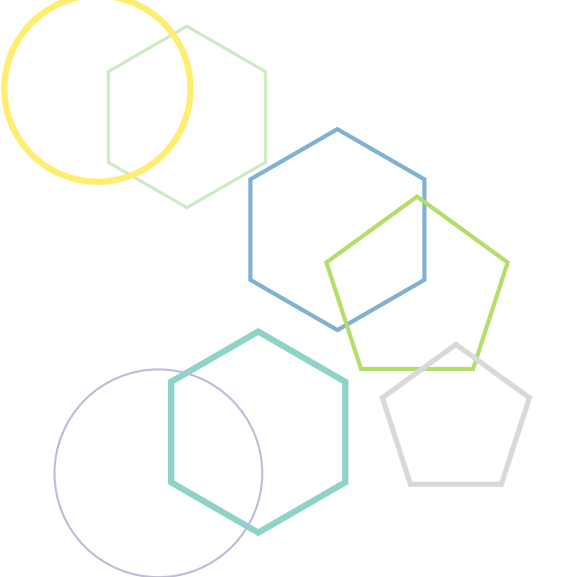[{"shape": "hexagon", "thickness": 3, "radius": 0.87, "center": [0.447, 0.251]}, {"shape": "circle", "thickness": 1, "radius": 0.9, "center": [0.274, 0.18]}, {"shape": "hexagon", "thickness": 2, "radius": 0.87, "center": [0.584, 0.602]}, {"shape": "pentagon", "thickness": 2, "radius": 0.83, "center": [0.722, 0.494]}, {"shape": "pentagon", "thickness": 2.5, "radius": 0.67, "center": [0.789, 0.269]}, {"shape": "hexagon", "thickness": 1.5, "radius": 0.79, "center": [0.324, 0.797]}, {"shape": "circle", "thickness": 3, "radius": 0.81, "center": [0.169, 0.846]}]